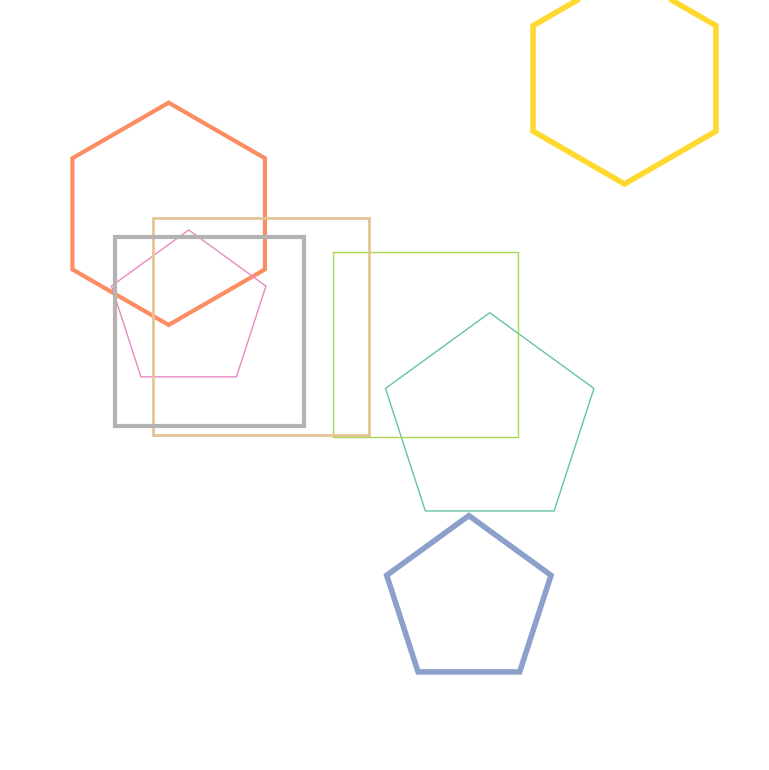[{"shape": "pentagon", "thickness": 0.5, "radius": 0.71, "center": [0.636, 0.452]}, {"shape": "hexagon", "thickness": 1.5, "radius": 0.72, "center": [0.219, 0.722]}, {"shape": "pentagon", "thickness": 2, "radius": 0.56, "center": [0.609, 0.218]}, {"shape": "pentagon", "thickness": 0.5, "radius": 0.53, "center": [0.245, 0.596]}, {"shape": "square", "thickness": 0.5, "radius": 0.6, "center": [0.552, 0.552]}, {"shape": "hexagon", "thickness": 2, "radius": 0.69, "center": [0.811, 0.898]}, {"shape": "square", "thickness": 1, "radius": 0.7, "center": [0.339, 0.576]}, {"shape": "square", "thickness": 1.5, "radius": 0.61, "center": [0.272, 0.569]}]